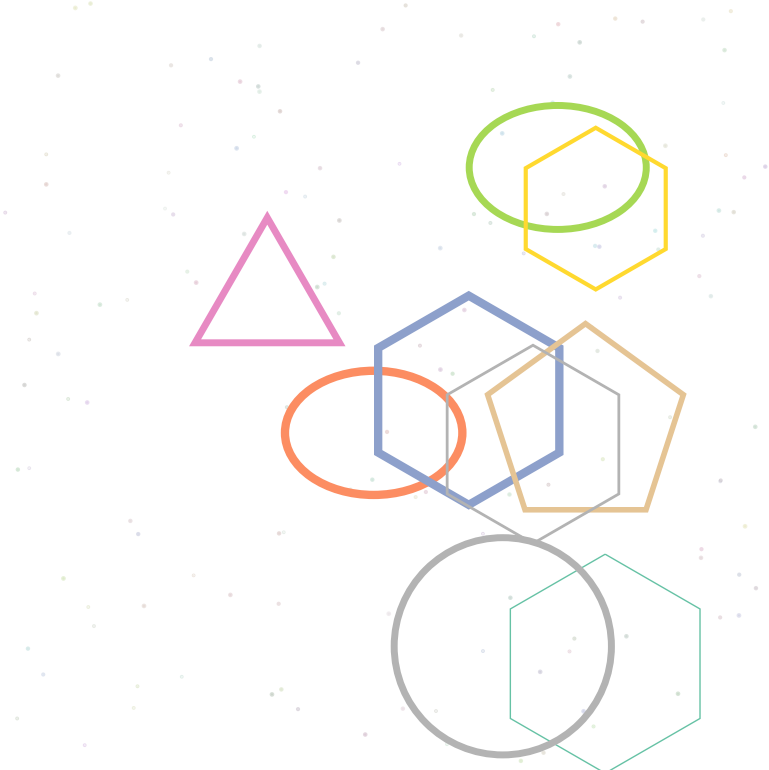[{"shape": "hexagon", "thickness": 0.5, "radius": 0.71, "center": [0.786, 0.138]}, {"shape": "oval", "thickness": 3, "radius": 0.58, "center": [0.485, 0.438]}, {"shape": "hexagon", "thickness": 3, "radius": 0.68, "center": [0.609, 0.48]}, {"shape": "triangle", "thickness": 2.5, "radius": 0.54, "center": [0.347, 0.609]}, {"shape": "oval", "thickness": 2.5, "radius": 0.57, "center": [0.724, 0.783]}, {"shape": "hexagon", "thickness": 1.5, "radius": 0.52, "center": [0.774, 0.729]}, {"shape": "pentagon", "thickness": 2, "radius": 0.67, "center": [0.76, 0.446]}, {"shape": "hexagon", "thickness": 1, "radius": 0.64, "center": [0.692, 0.423]}, {"shape": "circle", "thickness": 2.5, "radius": 0.71, "center": [0.653, 0.161]}]